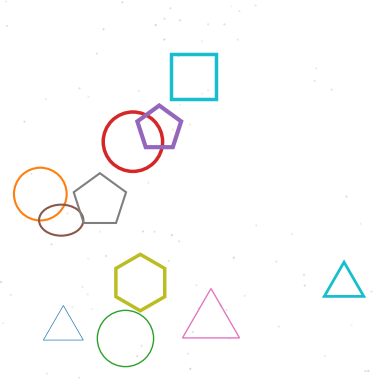[{"shape": "triangle", "thickness": 0.5, "radius": 0.3, "center": [0.164, 0.147]}, {"shape": "circle", "thickness": 1.5, "radius": 0.34, "center": [0.105, 0.496]}, {"shape": "circle", "thickness": 1, "radius": 0.37, "center": [0.326, 0.121]}, {"shape": "circle", "thickness": 2.5, "radius": 0.39, "center": [0.345, 0.632]}, {"shape": "pentagon", "thickness": 3, "radius": 0.3, "center": [0.414, 0.666]}, {"shape": "oval", "thickness": 1.5, "radius": 0.29, "center": [0.159, 0.428]}, {"shape": "triangle", "thickness": 1, "radius": 0.43, "center": [0.548, 0.165]}, {"shape": "pentagon", "thickness": 1.5, "radius": 0.36, "center": [0.259, 0.479]}, {"shape": "hexagon", "thickness": 2.5, "radius": 0.37, "center": [0.364, 0.266]}, {"shape": "square", "thickness": 2.5, "radius": 0.3, "center": [0.502, 0.802]}, {"shape": "triangle", "thickness": 2, "radius": 0.3, "center": [0.894, 0.26]}]